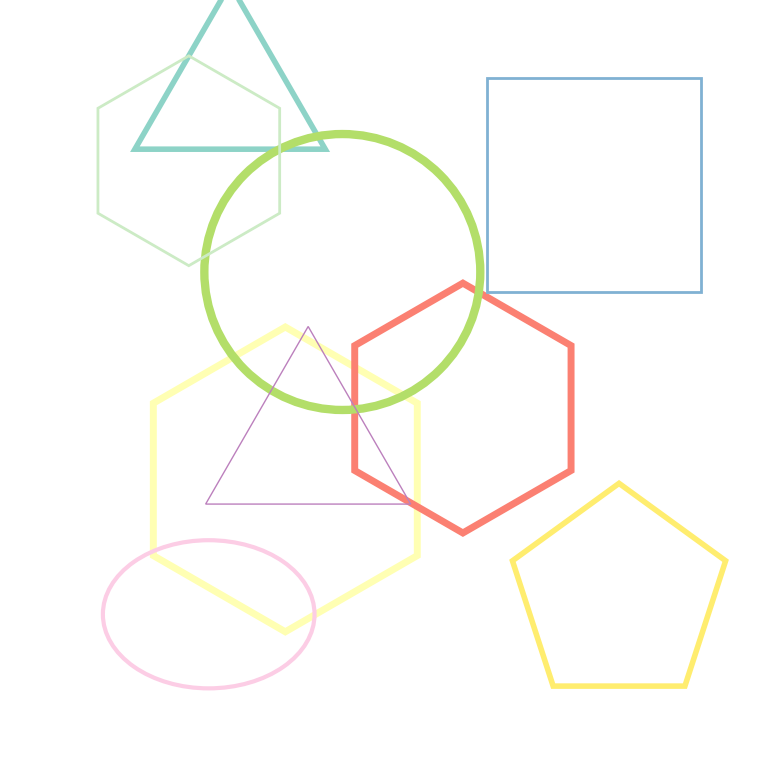[{"shape": "triangle", "thickness": 2, "radius": 0.71, "center": [0.299, 0.878]}, {"shape": "hexagon", "thickness": 2.5, "radius": 0.99, "center": [0.371, 0.377]}, {"shape": "hexagon", "thickness": 2.5, "radius": 0.81, "center": [0.601, 0.47]}, {"shape": "square", "thickness": 1, "radius": 0.69, "center": [0.772, 0.76]}, {"shape": "circle", "thickness": 3, "radius": 0.9, "center": [0.445, 0.647]}, {"shape": "oval", "thickness": 1.5, "radius": 0.69, "center": [0.271, 0.202]}, {"shape": "triangle", "thickness": 0.5, "radius": 0.77, "center": [0.4, 0.422]}, {"shape": "hexagon", "thickness": 1, "radius": 0.68, "center": [0.245, 0.791]}, {"shape": "pentagon", "thickness": 2, "radius": 0.73, "center": [0.804, 0.227]}]